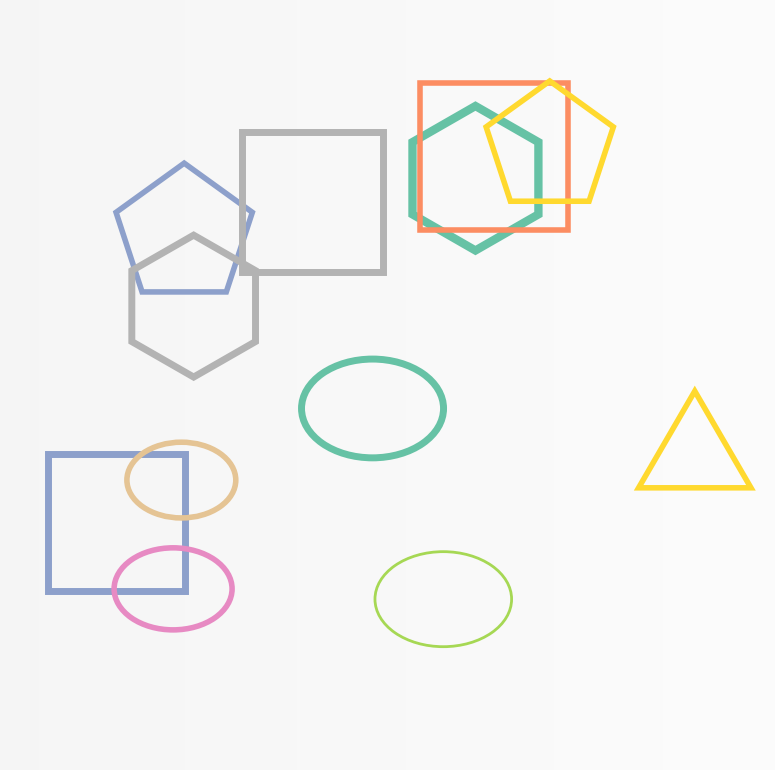[{"shape": "hexagon", "thickness": 3, "radius": 0.47, "center": [0.613, 0.769]}, {"shape": "oval", "thickness": 2.5, "radius": 0.46, "center": [0.481, 0.47]}, {"shape": "square", "thickness": 2, "radius": 0.48, "center": [0.637, 0.797]}, {"shape": "pentagon", "thickness": 2, "radius": 0.46, "center": [0.238, 0.696]}, {"shape": "square", "thickness": 2.5, "radius": 0.44, "center": [0.15, 0.321]}, {"shape": "oval", "thickness": 2, "radius": 0.38, "center": [0.223, 0.235]}, {"shape": "oval", "thickness": 1, "radius": 0.44, "center": [0.572, 0.222]}, {"shape": "triangle", "thickness": 2, "radius": 0.42, "center": [0.896, 0.408]}, {"shape": "pentagon", "thickness": 2, "radius": 0.43, "center": [0.709, 0.808]}, {"shape": "oval", "thickness": 2, "radius": 0.35, "center": [0.234, 0.377]}, {"shape": "hexagon", "thickness": 2.5, "radius": 0.46, "center": [0.25, 0.602]}, {"shape": "square", "thickness": 2.5, "radius": 0.46, "center": [0.403, 0.737]}]